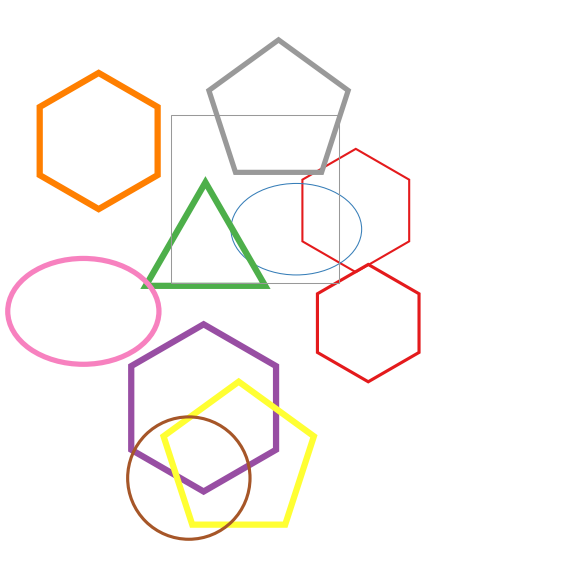[{"shape": "hexagon", "thickness": 1, "radius": 0.53, "center": [0.616, 0.635]}, {"shape": "hexagon", "thickness": 1.5, "radius": 0.51, "center": [0.638, 0.44]}, {"shape": "oval", "thickness": 0.5, "radius": 0.57, "center": [0.513, 0.602]}, {"shape": "triangle", "thickness": 3, "radius": 0.6, "center": [0.356, 0.564]}, {"shape": "hexagon", "thickness": 3, "radius": 0.72, "center": [0.353, 0.293]}, {"shape": "hexagon", "thickness": 3, "radius": 0.59, "center": [0.171, 0.755]}, {"shape": "pentagon", "thickness": 3, "radius": 0.68, "center": [0.413, 0.201]}, {"shape": "circle", "thickness": 1.5, "radius": 0.53, "center": [0.327, 0.171]}, {"shape": "oval", "thickness": 2.5, "radius": 0.65, "center": [0.144, 0.46]}, {"shape": "square", "thickness": 0.5, "radius": 0.73, "center": [0.442, 0.654]}, {"shape": "pentagon", "thickness": 2.5, "radius": 0.63, "center": [0.482, 0.803]}]